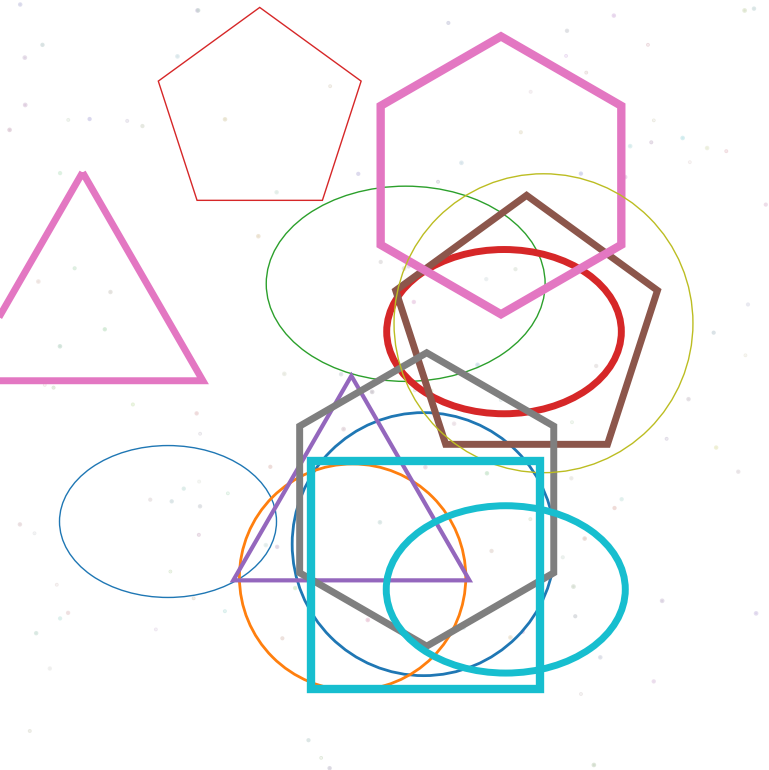[{"shape": "oval", "thickness": 0.5, "radius": 0.7, "center": [0.218, 0.323]}, {"shape": "circle", "thickness": 1, "radius": 0.85, "center": [0.55, 0.293]}, {"shape": "circle", "thickness": 1, "radius": 0.73, "center": [0.458, 0.251]}, {"shape": "oval", "thickness": 0.5, "radius": 0.91, "center": [0.527, 0.631]}, {"shape": "oval", "thickness": 2.5, "radius": 0.76, "center": [0.655, 0.569]}, {"shape": "pentagon", "thickness": 0.5, "radius": 0.69, "center": [0.337, 0.852]}, {"shape": "triangle", "thickness": 1.5, "radius": 0.89, "center": [0.456, 0.335]}, {"shape": "pentagon", "thickness": 2.5, "radius": 0.89, "center": [0.684, 0.568]}, {"shape": "triangle", "thickness": 2.5, "radius": 0.9, "center": [0.107, 0.596]}, {"shape": "hexagon", "thickness": 3, "radius": 0.9, "center": [0.651, 0.772]}, {"shape": "hexagon", "thickness": 2.5, "radius": 0.95, "center": [0.554, 0.351]}, {"shape": "circle", "thickness": 0.5, "radius": 0.97, "center": [0.706, 0.58]}, {"shape": "oval", "thickness": 2.5, "radius": 0.78, "center": [0.657, 0.235]}, {"shape": "square", "thickness": 3, "radius": 0.74, "center": [0.553, 0.253]}]